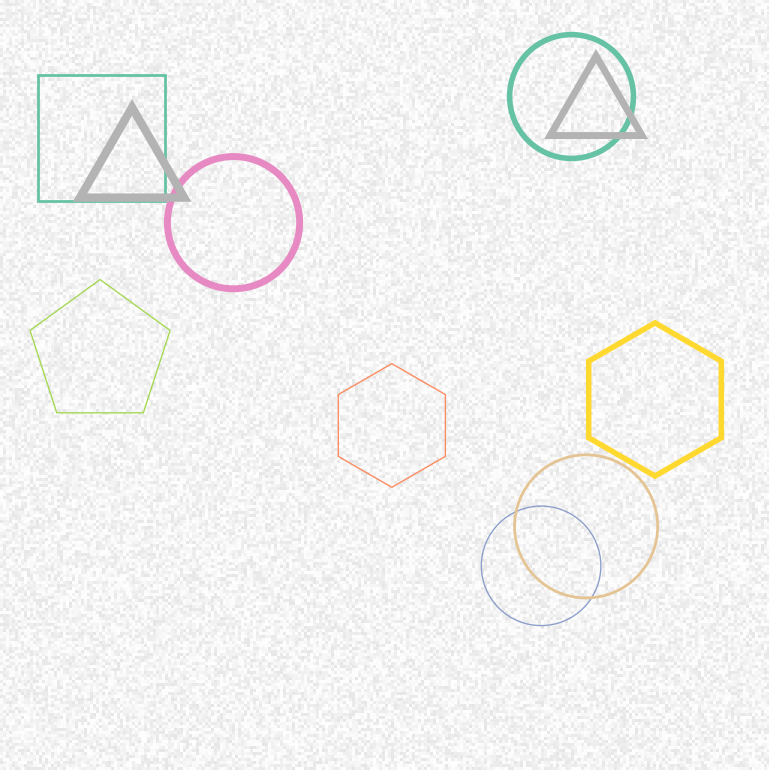[{"shape": "square", "thickness": 1, "radius": 0.41, "center": [0.132, 0.821]}, {"shape": "circle", "thickness": 2, "radius": 0.4, "center": [0.742, 0.875]}, {"shape": "hexagon", "thickness": 0.5, "radius": 0.4, "center": [0.509, 0.447]}, {"shape": "circle", "thickness": 0.5, "radius": 0.39, "center": [0.703, 0.265]}, {"shape": "circle", "thickness": 2.5, "radius": 0.43, "center": [0.303, 0.711]}, {"shape": "pentagon", "thickness": 0.5, "radius": 0.48, "center": [0.13, 0.541]}, {"shape": "hexagon", "thickness": 2, "radius": 0.5, "center": [0.851, 0.481]}, {"shape": "circle", "thickness": 1, "radius": 0.46, "center": [0.761, 0.316]}, {"shape": "triangle", "thickness": 2.5, "radius": 0.34, "center": [0.774, 0.858]}, {"shape": "triangle", "thickness": 3, "radius": 0.39, "center": [0.172, 0.782]}]